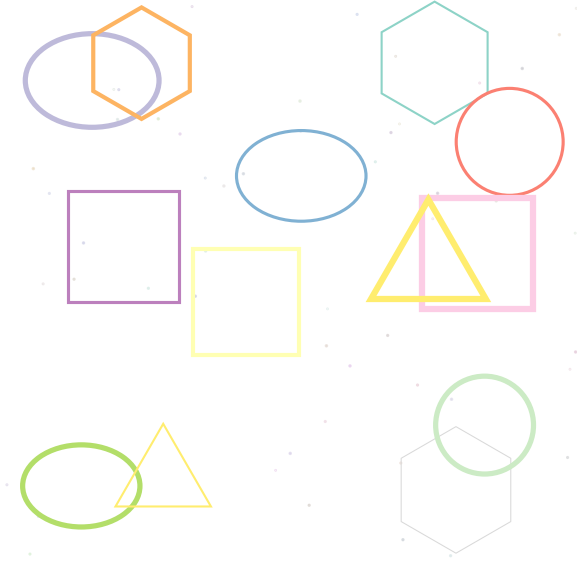[{"shape": "hexagon", "thickness": 1, "radius": 0.53, "center": [0.753, 0.89]}, {"shape": "square", "thickness": 2, "radius": 0.46, "center": [0.426, 0.476]}, {"shape": "oval", "thickness": 2.5, "radius": 0.58, "center": [0.16, 0.86]}, {"shape": "circle", "thickness": 1.5, "radius": 0.46, "center": [0.883, 0.754]}, {"shape": "oval", "thickness": 1.5, "radius": 0.56, "center": [0.522, 0.695]}, {"shape": "hexagon", "thickness": 2, "radius": 0.48, "center": [0.245, 0.89]}, {"shape": "oval", "thickness": 2.5, "radius": 0.51, "center": [0.141, 0.158]}, {"shape": "square", "thickness": 3, "radius": 0.48, "center": [0.827, 0.56]}, {"shape": "hexagon", "thickness": 0.5, "radius": 0.55, "center": [0.79, 0.151]}, {"shape": "square", "thickness": 1.5, "radius": 0.48, "center": [0.214, 0.573]}, {"shape": "circle", "thickness": 2.5, "radius": 0.42, "center": [0.839, 0.263]}, {"shape": "triangle", "thickness": 3, "radius": 0.57, "center": [0.742, 0.539]}, {"shape": "triangle", "thickness": 1, "radius": 0.48, "center": [0.283, 0.17]}]